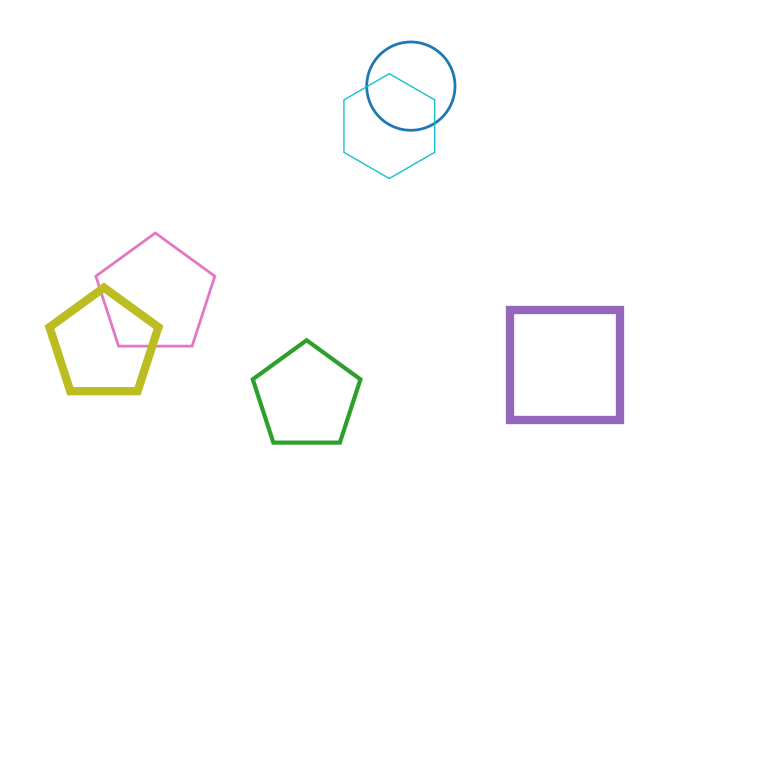[{"shape": "circle", "thickness": 1, "radius": 0.29, "center": [0.534, 0.888]}, {"shape": "pentagon", "thickness": 1.5, "radius": 0.37, "center": [0.398, 0.485]}, {"shape": "square", "thickness": 3, "radius": 0.36, "center": [0.734, 0.526]}, {"shape": "pentagon", "thickness": 1, "radius": 0.41, "center": [0.202, 0.616]}, {"shape": "pentagon", "thickness": 3, "radius": 0.37, "center": [0.135, 0.552]}, {"shape": "hexagon", "thickness": 0.5, "radius": 0.34, "center": [0.506, 0.836]}]